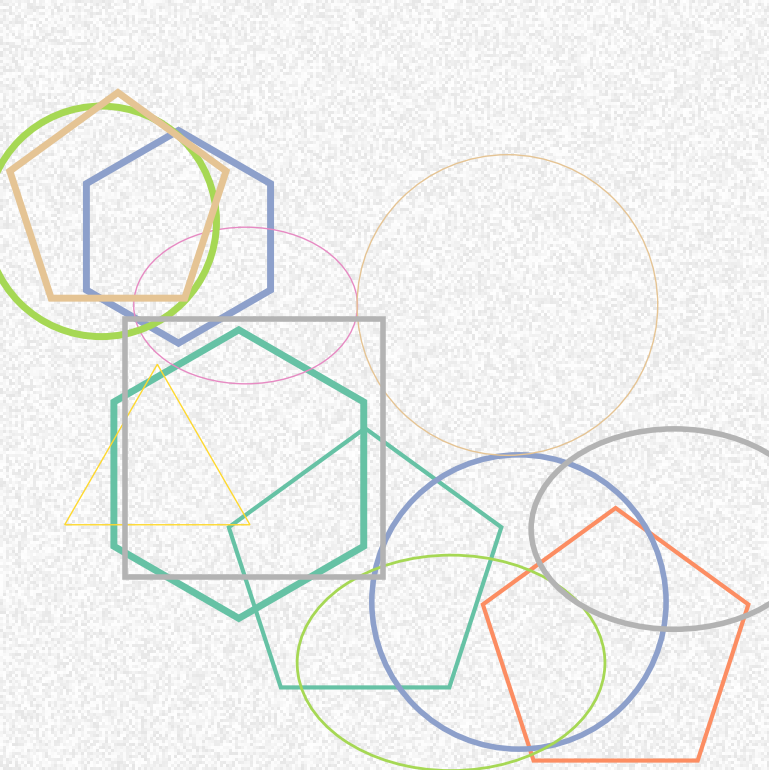[{"shape": "pentagon", "thickness": 1.5, "radius": 0.93, "center": [0.474, 0.258]}, {"shape": "hexagon", "thickness": 2.5, "radius": 0.94, "center": [0.31, 0.384]}, {"shape": "pentagon", "thickness": 1.5, "radius": 0.91, "center": [0.8, 0.159]}, {"shape": "hexagon", "thickness": 2.5, "radius": 0.69, "center": [0.232, 0.692]}, {"shape": "circle", "thickness": 2, "radius": 0.96, "center": [0.674, 0.218]}, {"shape": "oval", "thickness": 0.5, "radius": 0.73, "center": [0.319, 0.603]}, {"shape": "oval", "thickness": 1, "radius": 1.0, "center": [0.586, 0.139]}, {"shape": "circle", "thickness": 2.5, "radius": 0.75, "center": [0.131, 0.713]}, {"shape": "triangle", "thickness": 0.5, "radius": 0.69, "center": [0.204, 0.388]}, {"shape": "pentagon", "thickness": 2.5, "radius": 0.74, "center": [0.153, 0.732]}, {"shape": "circle", "thickness": 0.5, "radius": 0.98, "center": [0.659, 0.604]}, {"shape": "square", "thickness": 2, "radius": 0.84, "center": [0.33, 0.418]}, {"shape": "oval", "thickness": 2, "radius": 0.93, "center": [0.876, 0.313]}]